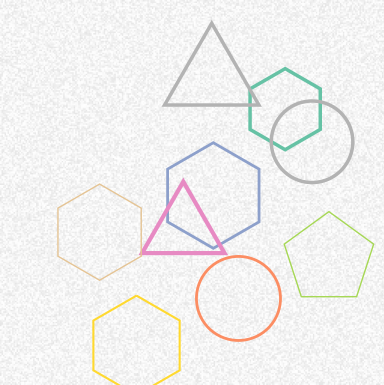[{"shape": "hexagon", "thickness": 2.5, "radius": 0.53, "center": [0.741, 0.716]}, {"shape": "circle", "thickness": 2, "radius": 0.55, "center": [0.619, 0.225]}, {"shape": "hexagon", "thickness": 2, "radius": 0.69, "center": [0.554, 0.492]}, {"shape": "triangle", "thickness": 3, "radius": 0.62, "center": [0.476, 0.404]}, {"shape": "pentagon", "thickness": 1, "radius": 0.61, "center": [0.854, 0.328]}, {"shape": "hexagon", "thickness": 1.5, "radius": 0.65, "center": [0.355, 0.103]}, {"shape": "hexagon", "thickness": 1, "radius": 0.62, "center": [0.259, 0.397]}, {"shape": "circle", "thickness": 2.5, "radius": 0.53, "center": [0.811, 0.632]}, {"shape": "triangle", "thickness": 2.5, "radius": 0.71, "center": [0.55, 0.798]}]